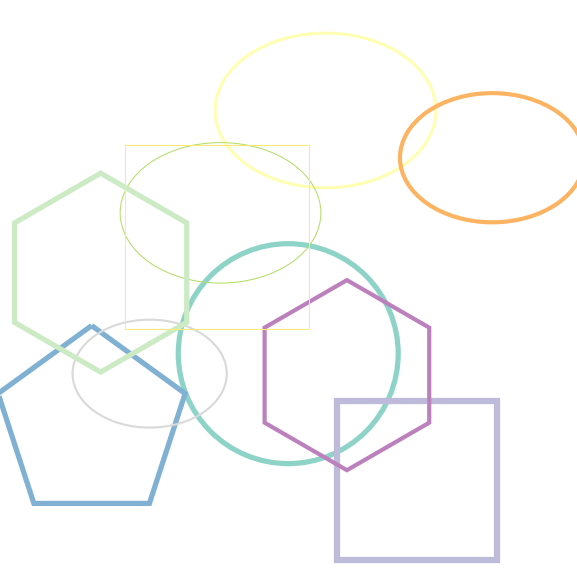[{"shape": "circle", "thickness": 2.5, "radius": 0.95, "center": [0.499, 0.387]}, {"shape": "oval", "thickness": 1.5, "radius": 0.96, "center": [0.564, 0.808]}, {"shape": "square", "thickness": 3, "radius": 0.69, "center": [0.722, 0.167]}, {"shape": "pentagon", "thickness": 2.5, "radius": 0.85, "center": [0.159, 0.265]}, {"shape": "oval", "thickness": 2, "radius": 0.8, "center": [0.852, 0.726]}, {"shape": "oval", "thickness": 0.5, "radius": 0.87, "center": [0.382, 0.631]}, {"shape": "oval", "thickness": 1, "radius": 0.67, "center": [0.259, 0.352]}, {"shape": "hexagon", "thickness": 2, "radius": 0.82, "center": [0.601, 0.35]}, {"shape": "hexagon", "thickness": 2.5, "radius": 0.86, "center": [0.174, 0.527]}, {"shape": "square", "thickness": 0.5, "radius": 0.8, "center": [0.376, 0.589]}]